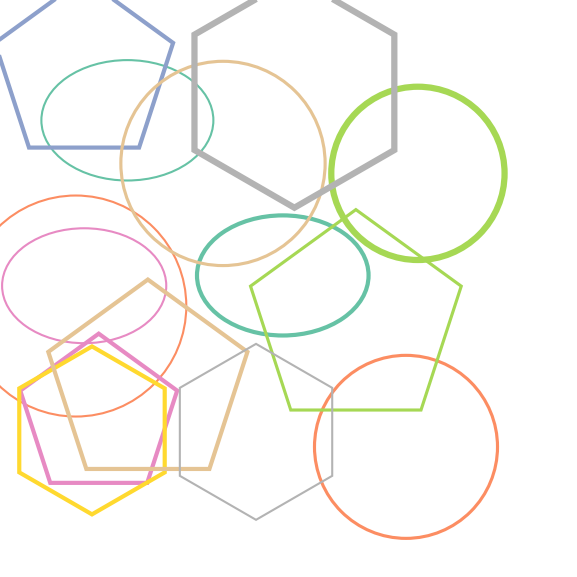[{"shape": "oval", "thickness": 2, "radius": 0.74, "center": [0.49, 0.522]}, {"shape": "oval", "thickness": 1, "radius": 0.74, "center": [0.221, 0.791]}, {"shape": "circle", "thickness": 1.5, "radius": 0.79, "center": [0.703, 0.225]}, {"shape": "circle", "thickness": 1, "radius": 0.96, "center": [0.131, 0.469]}, {"shape": "pentagon", "thickness": 2, "radius": 0.81, "center": [0.146, 0.875]}, {"shape": "oval", "thickness": 1, "radius": 0.71, "center": [0.146, 0.504]}, {"shape": "pentagon", "thickness": 2, "radius": 0.71, "center": [0.171, 0.279]}, {"shape": "pentagon", "thickness": 1.5, "radius": 0.96, "center": [0.616, 0.444]}, {"shape": "circle", "thickness": 3, "radius": 0.75, "center": [0.724, 0.699]}, {"shape": "hexagon", "thickness": 2, "radius": 0.73, "center": [0.159, 0.254]}, {"shape": "circle", "thickness": 1.5, "radius": 0.88, "center": [0.386, 0.716]}, {"shape": "pentagon", "thickness": 2, "radius": 0.91, "center": [0.256, 0.334]}, {"shape": "hexagon", "thickness": 1, "radius": 0.76, "center": [0.443, 0.251]}, {"shape": "hexagon", "thickness": 3, "radius": 1.0, "center": [0.51, 0.839]}]